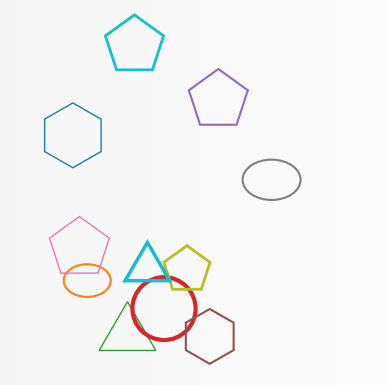[{"shape": "hexagon", "thickness": 1, "radius": 0.42, "center": [0.188, 0.648]}, {"shape": "oval", "thickness": 1.5, "radius": 0.3, "center": [0.225, 0.271]}, {"shape": "triangle", "thickness": 1, "radius": 0.42, "center": [0.329, 0.132]}, {"shape": "circle", "thickness": 3, "radius": 0.41, "center": [0.423, 0.198]}, {"shape": "pentagon", "thickness": 1.5, "radius": 0.4, "center": [0.563, 0.741]}, {"shape": "hexagon", "thickness": 1.5, "radius": 0.36, "center": [0.541, 0.126]}, {"shape": "pentagon", "thickness": 1, "radius": 0.41, "center": [0.205, 0.356]}, {"shape": "oval", "thickness": 1.5, "radius": 0.37, "center": [0.701, 0.533]}, {"shape": "pentagon", "thickness": 2, "radius": 0.31, "center": [0.482, 0.299]}, {"shape": "triangle", "thickness": 2.5, "radius": 0.33, "center": [0.38, 0.304]}, {"shape": "pentagon", "thickness": 2, "radius": 0.39, "center": [0.347, 0.882]}]